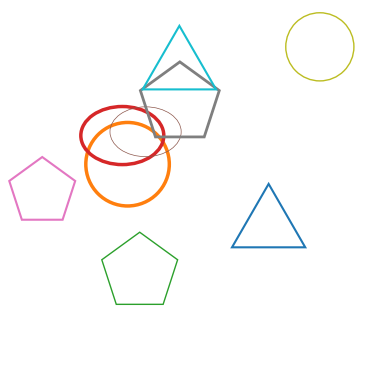[{"shape": "triangle", "thickness": 1.5, "radius": 0.55, "center": [0.698, 0.413]}, {"shape": "circle", "thickness": 2.5, "radius": 0.54, "center": [0.331, 0.573]}, {"shape": "pentagon", "thickness": 1, "radius": 0.52, "center": [0.363, 0.293]}, {"shape": "oval", "thickness": 2.5, "radius": 0.54, "center": [0.318, 0.648]}, {"shape": "oval", "thickness": 0.5, "radius": 0.46, "center": [0.378, 0.658]}, {"shape": "pentagon", "thickness": 1.5, "radius": 0.45, "center": [0.11, 0.502]}, {"shape": "pentagon", "thickness": 2, "radius": 0.54, "center": [0.467, 0.732]}, {"shape": "circle", "thickness": 1, "radius": 0.44, "center": [0.831, 0.878]}, {"shape": "triangle", "thickness": 1.5, "radius": 0.55, "center": [0.466, 0.823]}]